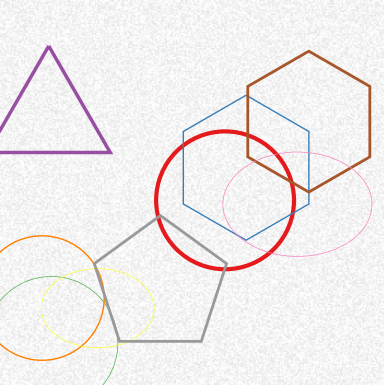[{"shape": "circle", "thickness": 3, "radius": 0.9, "center": [0.585, 0.48]}, {"shape": "hexagon", "thickness": 1, "radius": 0.94, "center": [0.639, 0.564]}, {"shape": "circle", "thickness": 0.5, "radius": 0.86, "center": [0.133, 0.109]}, {"shape": "triangle", "thickness": 2.5, "radius": 0.92, "center": [0.127, 0.696]}, {"shape": "circle", "thickness": 1, "radius": 0.81, "center": [0.109, 0.226]}, {"shape": "oval", "thickness": 0.5, "radius": 0.73, "center": [0.254, 0.199]}, {"shape": "hexagon", "thickness": 2, "radius": 0.92, "center": [0.802, 0.684]}, {"shape": "oval", "thickness": 0.5, "radius": 0.97, "center": [0.773, 0.47]}, {"shape": "pentagon", "thickness": 2, "radius": 0.9, "center": [0.417, 0.259]}]